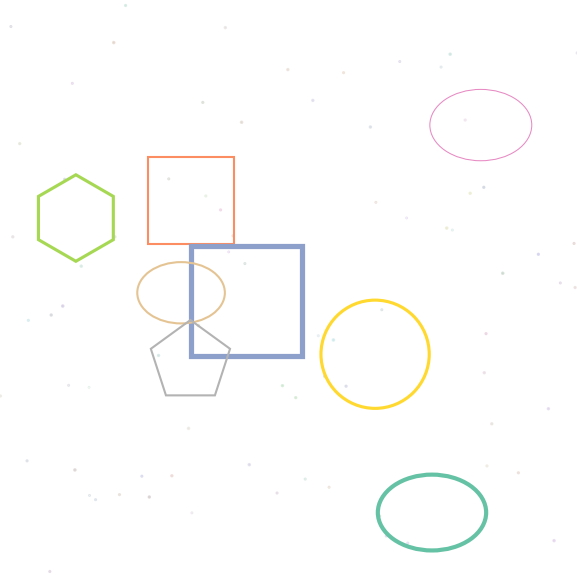[{"shape": "oval", "thickness": 2, "radius": 0.47, "center": [0.748, 0.112]}, {"shape": "square", "thickness": 1, "radius": 0.37, "center": [0.331, 0.652]}, {"shape": "square", "thickness": 2.5, "radius": 0.48, "center": [0.427, 0.478]}, {"shape": "oval", "thickness": 0.5, "radius": 0.44, "center": [0.833, 0.783]}, {"shape": "hexagon", "thickness": 1.5, "radius": 0.37, "center": [0.131, 0.622]}, {"shape": "circle", "thickness": 1.5, "radius": 0.47, "center": [0.65, 0.386]}, {"shape": "oval", "thickness": 1, "radius": 0.38, "center": [0.314, 0.492]}, {"shape": "pentagon", "thickness": 1, "radius": 0.36, "center": [0.33, 0.373]}]